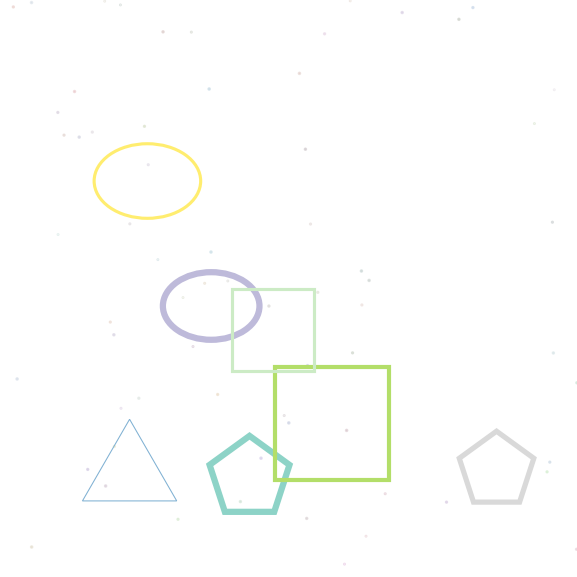[{"shape": "pentagon", "thickness": 3, "radius": 0.36, "center": [0.432, 0.172]}, {"shape": "oval", "thickness": 3, "radius": 0.42, "center": [0.366, 0.469]}, {"shape": "triangle", "thickness": 0.5, "radius": 0.47, "center": [0.224, 0.179]}, {"shape": "square", "thickness": 2, "radius": 0.49, "center": [0.575, 0.266]}, {"shape": "pentagon", "thickness": 2.5, "radius": 0.34, "center": [0.86, 0.185]}, {"shape": "square", "thickness": 1.5, "radius": 0.36, "center": [0.472, 0.427]}, {"shape": "oval", "thickness": 1.5, "radius": 0.46, "center": [0.255, 0.686]}]